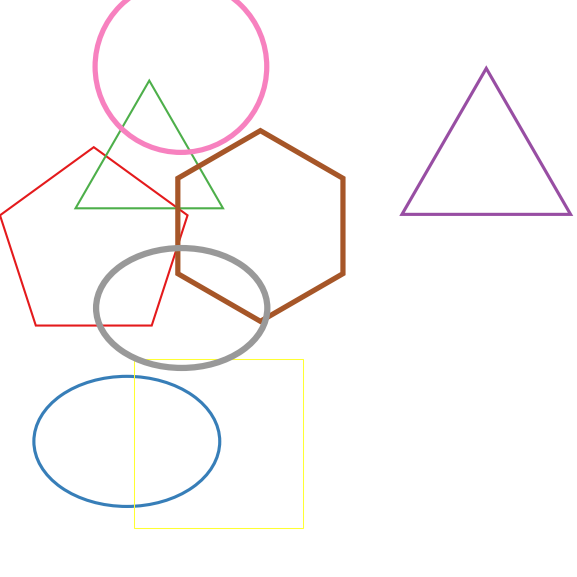[{"shape": "pentagon", "thickness": 1, "radius": 0.85, "center": [0.162, 0.574]}, {"shape": "oval", "thickness": 1.5, "radius": 0.8, "center": [0.22, 0.235]}, {"shape": "triangle", "thickness": 1, "radius": 0.74, "center": [0.258, 0.712]}, {"shape": "triangle", "thickness": 1.5, "radius": 0.84, "center": [0.842, 0.712]}, {"shape": "square", "thickness": 0.5, "radius": 0.73, "center": [0.378, 0.231]}, {"shape": "hexagon", "thickness": 2.5, "radius": 0.83, "center": [0.451, 0.608]}, {"shape": "circle", "thickness": 2.5, "radius": 0.74, "center": [0.313, 0.884]}, {"shape": "oval", "thickness": 3, "radius": 0.74, "center": [0.315, 0.466]}]